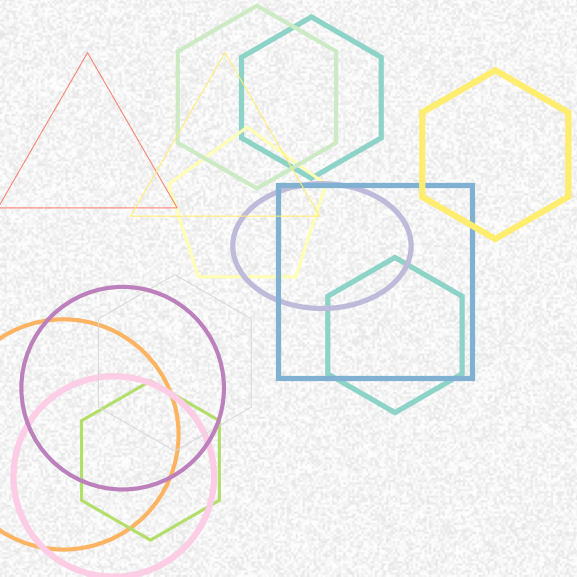[{"shape": "hexagon", "thickness": 2.5, "radius": 0.7, "center": [0.539, 0.83]}, {"shape": "hexagon", "thickness": 2.5, "radius": 0.67, "center": [0.684, 0.419]}, {"shape": "pentagon", "thickness": 1.5, "radius": 0.72, "center": [0.428, 0.636]}, {"shape": "oval", "thickness": 2.5, "radius": 0.77, "center": [0.558, 0.573]}, {"shape": "triangle", "thickness": 0.5, "radius": 0.9, "center": [0.152, 0.729]}, {"shape": "square", "thickness": 2.5, "radius": 0.84, "center": [0.649, 0.512]}, {"shape": "circle", "thickness": 2, "radius": 1.0, "center": [0.11, 0.247]}, {"shape": "hexagon", "thickness": 1.5, "radius": 0.69, "center": [0.261, 0.202]}, {"shape": "circle", "thickness": 3, "radius": 0.87, "center": [0.197, 0.174]}, {"shape": "hexagon", "thickness": 0.5, "radius": 0.76, "center": [0.303, 0.371]}, {"shape": "circle", "thickness": 2, "radius": 0.88, "center": [0.212, 0.327]}, {"shape": "hexagon", "thickness": 2, "radius": 0.79, "center": [0.445, 0.831]}, {"shape": "triangle", "thickness": 0.5, "radius": 0.94, "center": [0.39, 0.719]}, {"shape": "hexagon", "thickness": 3, "radius": 0.73, "center": [0.858, 0.731]}]